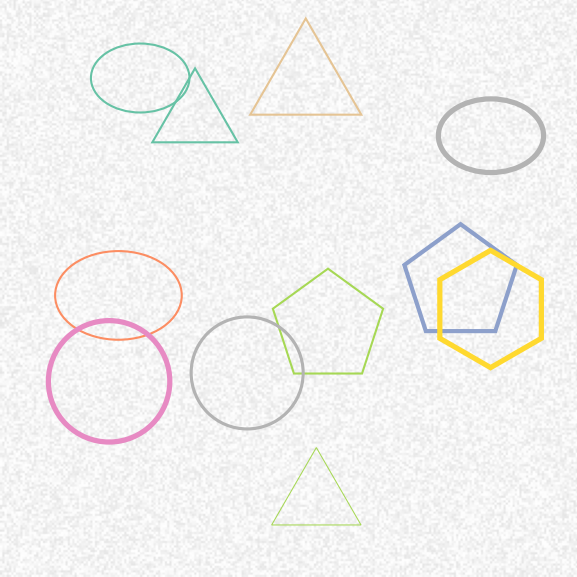[{"shape": "triangle", "thickness": 1, "radius": 0.43, "center": [0.338, 0.795]}, {"shape": "oval", "thickness": 1, "radius": 0.43, "center": [0.243, 0.864]}, {"shape": "oval", "thickness": 1, "radius": 0.55, "center": [0.205, 0.488]}, {"shape": "pentagon", "thickness": 2, "radius": 0.51, "center": [0.798, 0.509]}, {"shape": "circle", "thickness": 2.5, "radius": 0.53, "center": [0.189, 0.339]}, {"shape": "triangle", "thickness": 0.5, "radius": 0.45, "center": [0.548, 0.135]}, {"shape": "pentagon", "thickness": 1, "radius": 0.5, "center": [0.568, 0.434]}, {"shape": "hexagon", "thickness": 2.5, "radius": 0.51, "center": [0.85, 0.464]}, {"shape": "triangle", "thickness": 1, "radius": 0.56, "center": [0.529, 0.856]}, {"shape": "oval", "thickness": 2.5, "radius": 0.46, "center": [0.85, 0.764]}, {"shape": "circle", "thickness": 1.5, "radius": 0.48, "center": [0.428, 0.353]}]